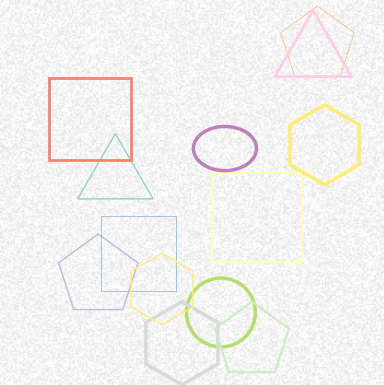[{"shape": "triangle", "thickness": 1, "radius": 0.56, "center": [0.3, 0.54]}, {"shape": "square", "thickness": 1.5, "radius": 0.58, "center": [0.668, 0.435]}, {"shape": "pentagon", "thickness": 1, "radius": 0.54, "center": [0.255, 0.284]}, {"shape": "square", "thickness": 2, "radius": 0.53, "center": [0.234, 0.69]}, {"shape": "square", "thickness": 0.5, "radius": 0.49, "center": [0.359, 0.342]}, {"shape": "pentagon", "thickness": 0.5, "radius": 0.5, "center": [0.825, 0.884]}, {"shape": "circle", "thickness": 2.5, "radius": 0.45, "center": [0.574, 0.188]}, {"shape": "triangle", "thickness": 2, "radius": 0.57, "center": [0.813, 0.858]}, {"shape": "hexagon", "thickness": 2.5, "radius": 0.54, "center": [0.473, 0.109]}, {"shape": "oval", "thickness": 2.5, "radius": 0.41, "center": [0.584, 0.614]}, {"shape": "pentagon", "thickness": 1.5, "radius": 0.51, "center": [0.654, 0.115]}, {"shape": "hexagon", "thickness": 2.5, "radius": 0.52, "center": [0.843, 0.624]}, {"shape": "hexagon", "thickness": 1, "radius": 0.46, "center": [0.421, 0.249]}]